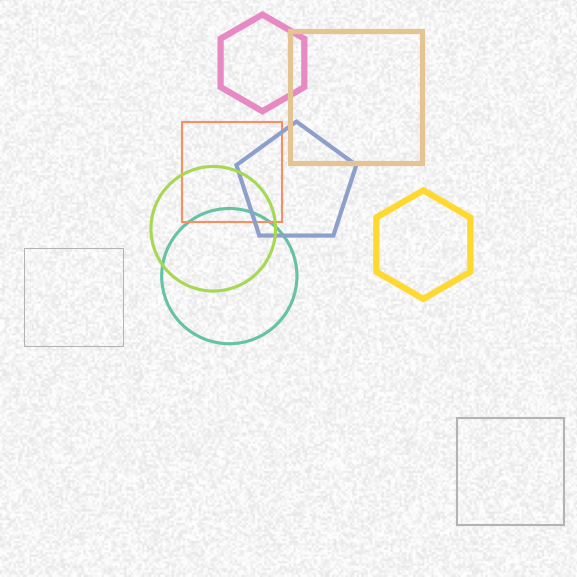[{"shape": "circle", "thickness": 1.5, "radius": 0.59, "center": [0.397, 0.521]}, {"shape": "square", "thickness": 1, "radius": 0.44, "center": [0.402, 0.701]}, {"shape": "pentagon", "thickness": 2, "radius": 0.55, "center": [0.513, 0.68]}, {"shape": "hexagon", "thickness": 3, "radius": 0.42, "center": [0.454, 0.89]}, {"shape": "circle", "thickness": 1.5, "radius": 0.54, "center": [0.369, 0.603]}, {"shape": "hexagon", "thickness": 3, "radius": 0.47, "center": [0.733, 0.576]}, {"shape": "square", "thickness": 2.5, "radius": 0.57, "center": [0.616, 0.832]}, {"shape": "square", "thickness": 1, "radius": 0.46, "center": [0.883, 0.182]}, {"shape": "square", "thickness": 0.5, "radius": 0.43, "center": [0.127, 0.485]}]